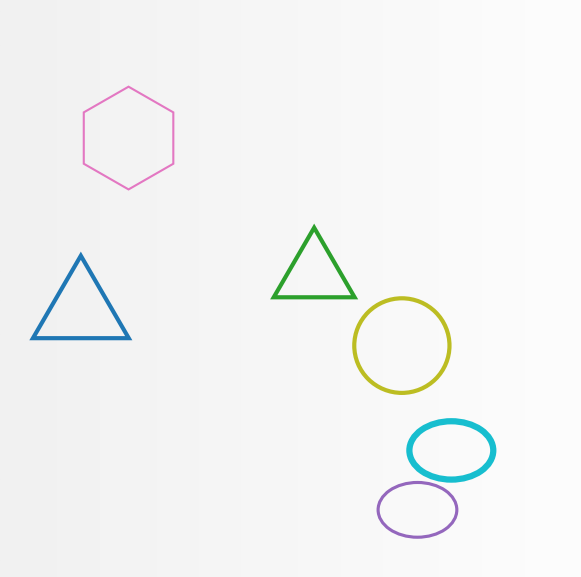[{"shape": "triangle", "thickness": 2, "radius": 0.48, "center": [0.139, 0.461]}, {"shape": "triangle", "thickness": 2, "radius": 0.4, "center": [0.54, 0.525]}, {"shape": "oval", "thickness": 1.5, "radius": 0.34, "center": [0.718, 0.116]}, {"shape": "hexagon", "thickness": 1, "radius": 0.44, "center": [0.221, 0.76]}, {"shape": "circle", "thickness": 2, "radius": 0.41, "center": [0.691, 0.401]}, {"shape": "oval", "thickness": 3, "radius": 0.36, "center": [0.776, 0.219]}]